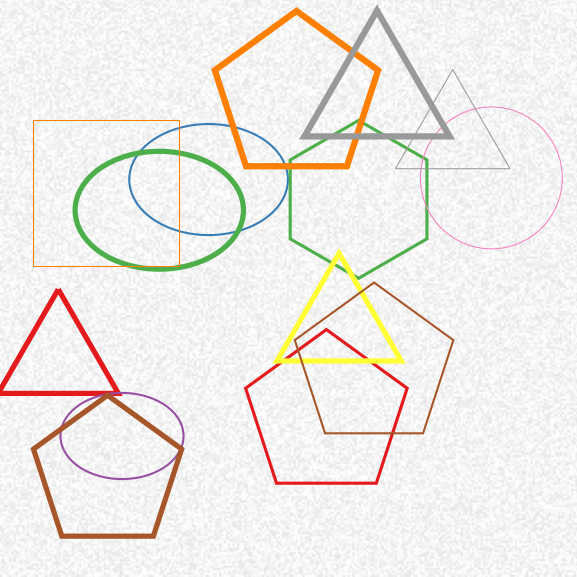[{"shape": "triangle", "thickness": 2.5, "radius": 0.6, "center": [0.101, 0.378]}, {"shape": "pentagon", "thickness": 1.5, "radius": 0.74, "center": [0.565, 0.281]}, {"shape": "oval", "thickness": 1, "radius": 0.69, "center": [0.361, 0.688]}, {"shape": "hexagon", "thickness": 1.5, "radius": 0.68, "center": [0.621, 0.654]}, {"shape": "oval", "thickness": 2.5, "radius": 0.73, "center": [0.276, 0.635]}, {"shape": "oval", "thickness": 1, "radius": 0.53, "center": [0.211, 0.244]}, {"shape": "square", "thickness": 0.5, "radius": 0.63, "center": [0.183, 0.664]}, {"shape": "pentagon", "thickness": 3, "radius": 0.74, "center": [0.513, 0.832]}, {"shape": "triangle", "thickness": 2.5, "radius": 0.62, "center": [0.587, 0.436]}, {"shape": "pentagon", "thickness": 1, "radius": 0.72, "center": [0.648, 0.366]}, {"shape": "pentagon", "thickness": 2.5, "radius": 0.67, "center": [0.186, 0.18]}, {"shape": "circle", "thickness": 0.5, "radius": 0.61, "center": [0.851, 0.691]}, {"shape": "triangle", "thickness": 0.5, "radius": 0.57, "center": [0.784, 0.764]}, {"shape": "triangle", "thickness": 3, "radius": 0.73, "center": [0.653, 0.836]}]